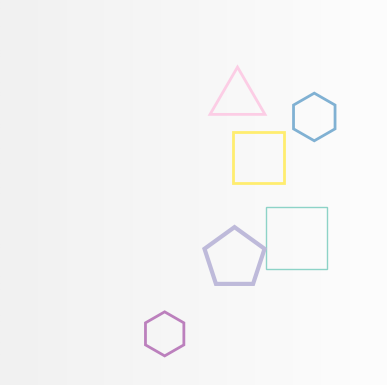[{"shape": "square", "thickness": 1, "radius": 0.4, "center": [0.765, 0.382]}, {"shape": "pentagon", "thickness": 3, "radius": 0.41, "center": [0.605, 0.329]}, {"shape": "hexagon", "thickness": 2, "radius": 0.31, "center": [0.811, 0.696]}, {"shape": "triangle", "thickness": 2, "radius": 0.41, "center": [0.613, 0.744]}, {"shape": "hexagon", "thickness": 2, "radius": 0.29, "center": [0.425, 0.133]}, {"shape": "square", "thickness": 2, "radius": 0.33, "center": [0.667, 0.59]}]